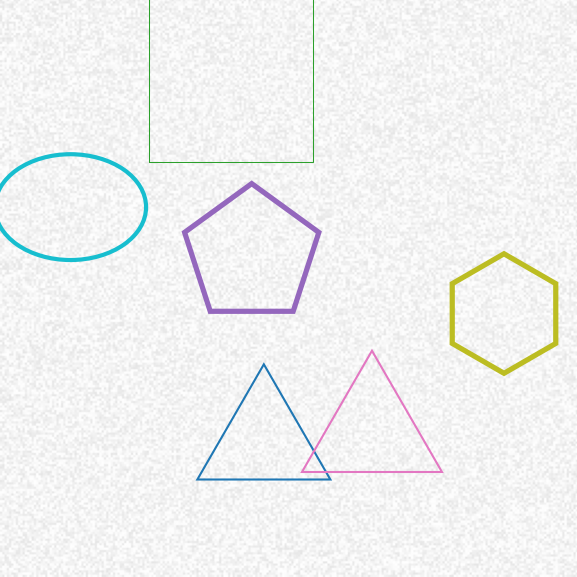[{"shape": "triangle", "thickness": 1, "radius": 0.66, "center": [0.457, 0.235]}, {"shape": "square", "thickness": 0.5, "radius": 0.71, "center": [0.4, 0.86]}, {"shape": "pentagon", "thickness": 2.5, "radius": 0.61, "center": [0.436, 0.559]}, {"shape": "triangle", "thickness": 1, "radius": 0.7, "center": [0.644, 0.252]}, {"shape": "hexagon", "thickness": 2.5, "radius": 0.52, "center": [0.873, 0.456]}, {"shape": "oval", "thickness": 2, "radius": 0.65, "center": [0.122, 0.64]}]